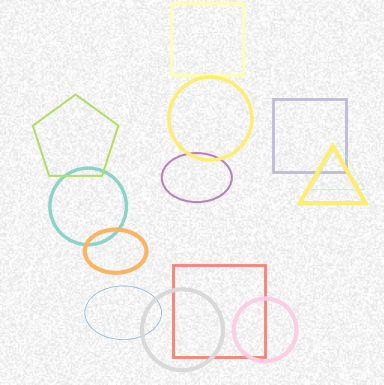[{"shape": "circle", "thickness": 2.5, "radius": 0.5, "center": [0.229, 0.464]}, {"shape": "square", "thickness": 2, "radius": 0.47, "center": [0.537, 0.898]}, {"shape": "square", "thickness": 2, "radius": 0.47, "center": [0.804, 0.648]}, {"shape": "square", "thickness": 2, "radius": 0.6, "center": [0.569, 0.193]}, {"shape": "oval", "thickness": 0.5, "radius": 0.5, "center": [0.32, 0.188]}, {"shape": "oval", "thickness": 3, "radius": 0.4, "center": [0.3, 0.347]}, {"shape": "pentagon", "thickness": 1.5, "radius": 0.58, "center": [0.196, 0.638]}, {"shape": "circle", "thickness": 3, "radius": 0.41, "center": [0.689, 0.143]}, {"shape": "circle", "thickness": 3, "radius": 0.53, "center": [0.474, 0.143]}, {"shape": "oval", "thickness": 1.5, "radius": 0.45, "center": [0.511, 0.539]}, {"shape": "triangle", "thickness": 0.5, "radius": 0.41, "center": [0.878, 0.548]}, {"shape": "triangle", "thickness": 3, "radius": 0.49, "center": [0.864, 0.522]}, {"shape": "circle", "thickness": 2.5, "radius": 0.54, "center": [0.546, 0.692]}]